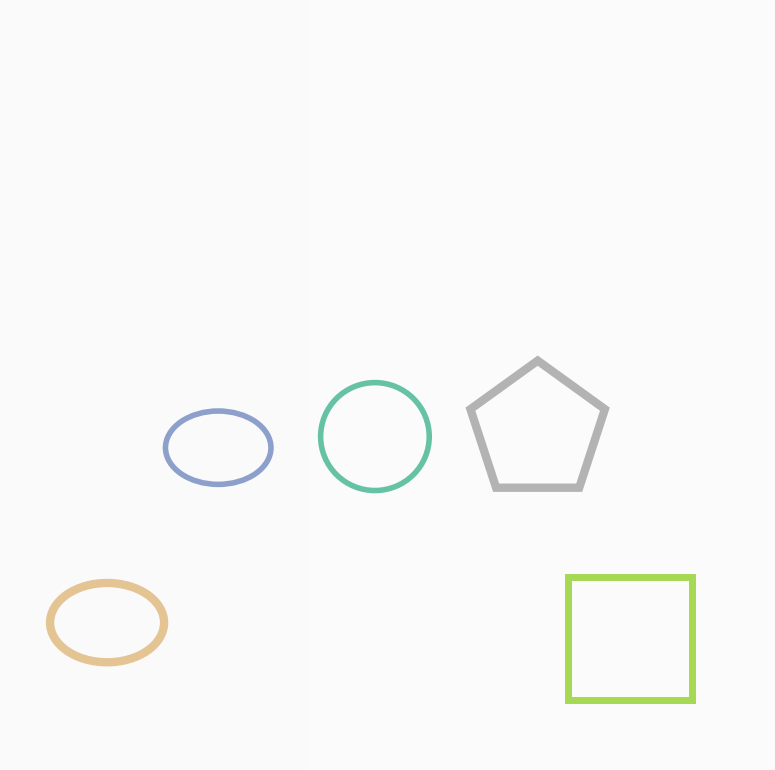[{"shape": "circle", "thickness": 2, "radius": 0.35, "center": [0.484, 0.433]}, {"shape": "oval", "thickness": 2, "radius": 0.34, "center": [0.282, 0.419]}, {"shape": "square", "thickness": 2.5, "radius": 0.4, "center": [0.813, 0.171]}, {"shape": "oval", "thickness": 3, "radius": 0.37, "center": [0.138, 0.191]}, {"shape": "pentagon", "thickness": 3, "radius": 0.46, "center": [0.694, 0.44]}]